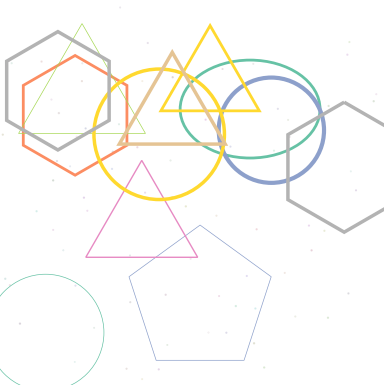[{"shape": "circle", "thickness": 0.5, "radius": 0.76, "center": [0.118, 0.136]}, {"shape": "oval", "thickness": 2, "radius": 0.91, "center": [0.65, 0.717]}, {"shape": "hexagon", "thickness": 2, "radius": 0.78, "center": [0.195, 0.7]}, {"shape": "circle", "thickness": 3, "radius": 0.68, "center": [0.705, 0.662]}, {"shape": "pentagon", "thickness": 0.5, "radius": 0.97, "center": [0.52, 0.221]}, {"shape": "triangle", "thickness": 1, "radius": 0.84, "center": [0.368, 0.416]}, {"shape": "triangle", "thickness": 0.5, "radius": 0.95, "center": [0.213, 0.748]}, {"shape": "circle", "thickness": 2.5, "radius": 0.85, "center": [0.413, 0.651]}, {"shape": "triangle", "thickness": 2, "radius": 0.74, "center": [0.546, 0.786]}, {"shape": "triangle", "thickness": 2.5, "radius": 0.79, "center": [0.447, 0.705]}, {"shape": "hexagon", "thickness": 2.5, "radius": 0.77, "center": [0.15, 0.764]}, {"shape": "hexagon", "thickness": 2.5, "radius": 0.84, "center": [0.894, 0.566]}]